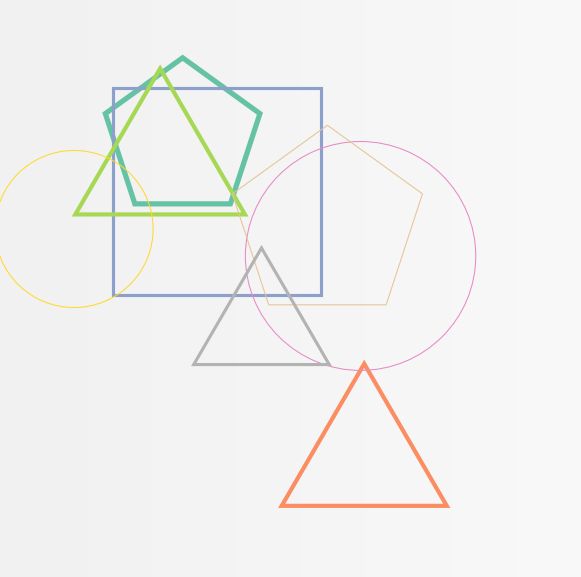[{"shape": "pentagon", "thickness": 2.5, "radius": 0.7, "center": [0.314, 0.759]}, {"shape": "triangle", "thickness": 2, "radius": 0.82, "center": [0.627, 0.205]}, {"shape": "square", "thickness": 1.5, "radius": 0.9, "center": [0.373, 0.668]}, {"shape": "circle", "thickness": 0.5, "radius": 0.99, "center": [0.62, 0.556]}, {"shape": "triangle", "thickness": 2, "radius": 0.84, "center": [0.276, 0.712]}, {"shape": "circle", "thickness": 0.5, "radius": 0.68, "center": [0.127, 0.603]}, {"shape": "pentagon", "thickness": 0.5, "radius": 0.86, "center": [0.563, 0.61]}, {"shape": "triangle", "thickness": 1.5, "radius": 0.67, "center": [0.45, 0.435]}]